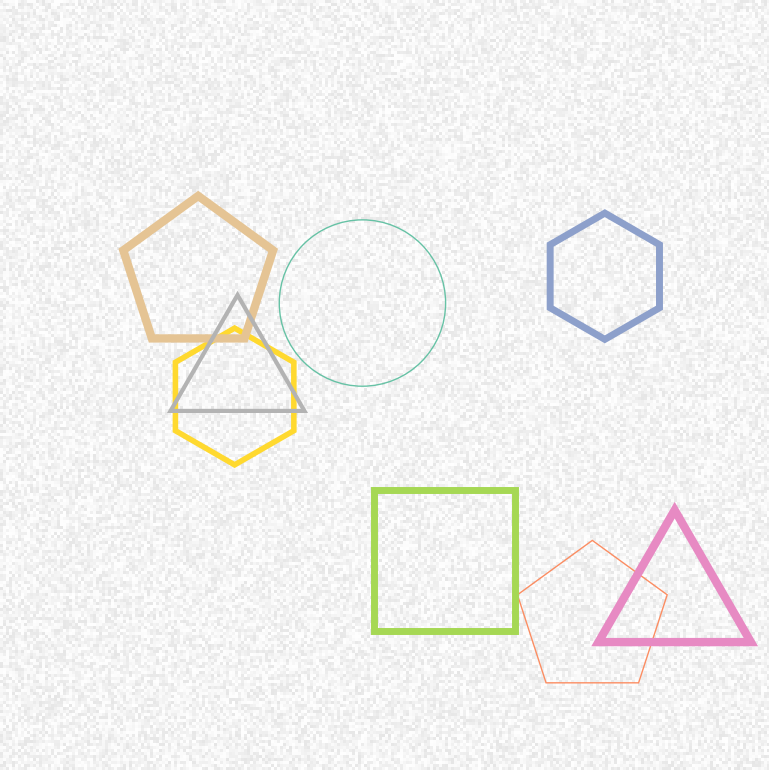[{"shape": "circle", "thickness": 0.5, "radius": 0.54, "center": [0.471, 0.606]}, {"shape": "pentagon", "thickness": 0.5, "radius": 0.51, "center": [0.769, 0.196]}, {"shape": "hexagon", "thickness": 2.5, "radius": 0.41, "center": [0.785, 0.641]}, {"shape": "triangle", "thickness": 3, "radius": 0.57, "center": [0.876, 0.223]}, {"shape": "square", "thickness": 2.5, "radius": 0.46, "center": [0.577, 0.272]}, {"shape": "hexagon", "thickness": 2, "radius": 0.44, "center": [0.305, 0.485]}, {"shape": "pentagon", "thickness": 3, "radius": 0.51, "center": [0.257, 0.643]}, {"shape": "triangle", "thickness": 1.5, "radius": 0.5, "center": [0.308, 0.517]}]